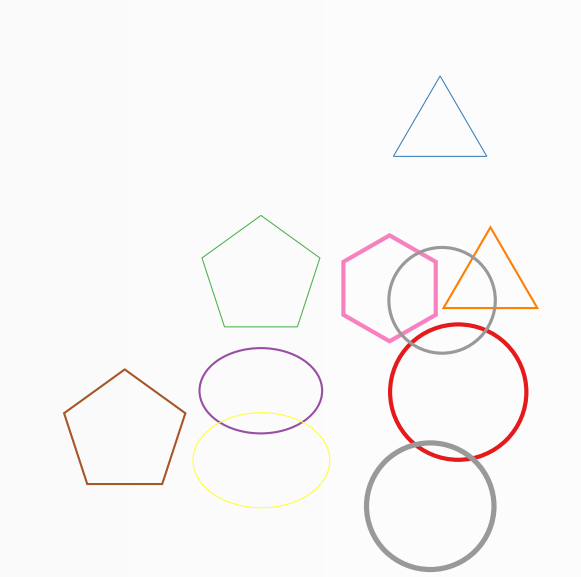[{"shape": "circle", "thickness": 2, "radius": 0.59, "center": [0.788, 0.32]}, {"shape": "triangle", "thickness": 0.5, "radius": 0.46, "center": [0.757, 0.775]}, {"shape": "pentagon", "thickness": 0.5, "radius": 0.53, "center": [0.449, 0.519]}, {"shape": "oval", "thickness": 1, "radius": 0.53, "center": [0.449, 0.322]}, {"shape": "triangle", "thickness": 1, "radius": 0.47, "center": [0.844, 0.512]}, {"shape": "oval", "thickness": 0.5, "radius": 0.59, "center": [0.45, 0.202]}, {"shape": "pentagon", "thickness": 1, "radius": 0.55, "center": [0.215, 0.25]}, {"shape": "hexagon", "thickness": 2, "radius": 0.46, "center": [0.67, 0.5]}, {"shape": "circle", "thickness": 1.5, "radius": 0.46, "center": [0.761, 0.479]}, {"shape": "circle", "thickness": 2.5, "radius": 0.55, "center": [0.74, 0.123]}]